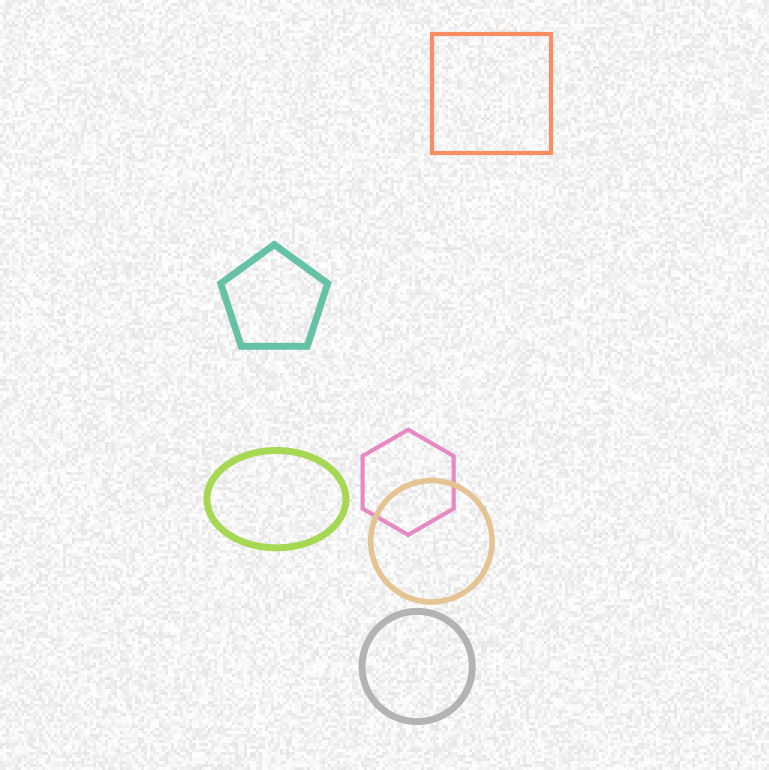[{"shape": "pentagon", "thickness": 2.5, "radius": 0.37, "center": [0.356, 0.609]}, {"shape": "square", "thickness": 1.5, "radius": 0.39, "center": [0.638, 0.879]}, {"shape": "hexagon", "thickness": 1.5, "radius": 0.34, "center": [0.53, 0.374]}, {"shape": "oval", "thickness": 2.5, "radius": 0.45, "center": [0.359, 0.352]}, {"shape": "circle", "thickness": 2, "radius": 0.39, "center": [0.56, 0.297]}, {"shape": "circle", "thickness": 2.5, "radius": 0.36, "center": [0.542, 0.134]}]